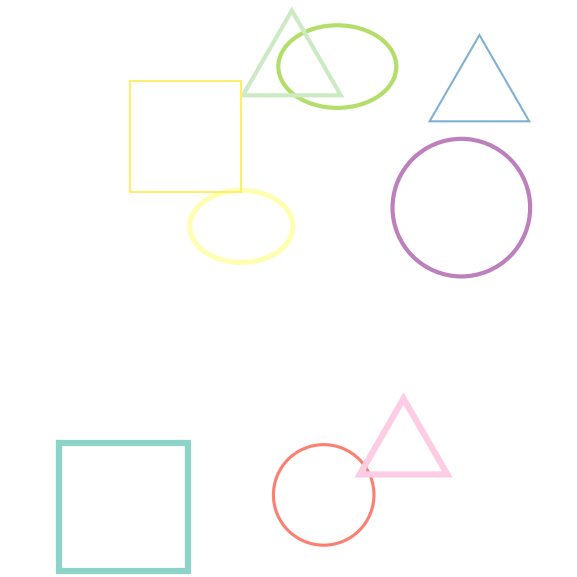[{"shape": "square", "thickness": 3, "radius": 0.56, "center": [0.214, 0.121]}, {"shape": "oval", "thickness": 2.5, "radius": 0.45, "center": [0.418, 0.607]}, {"shape": "circle", "thickness": 1.5, "radius": 0.44, "center": [0.561, 0.142]}, {"shape": "triangle", "thickness": 1, "radius": 0.5, "center": [0.83, 0.839]}, {"shape": "oval", "thickness": 2, "radius": 0.51, "center": [0.584, 0.884]}, {"shape": "triangle", "thickness": 3, "radius": 0.44, "center": [0.699, 0.221]}, {"shape": "circle", "thickness": 2, "radius": 0.6, "center": [0.799, 0.64]}, {"shape": "triangle", "thickness": 2, "radius": 0.49, "center": [0.505, 0.883]}, {"shape": "square", "thickness": 1, "radius": 0.48, "center": [0.321, 0.763]}]